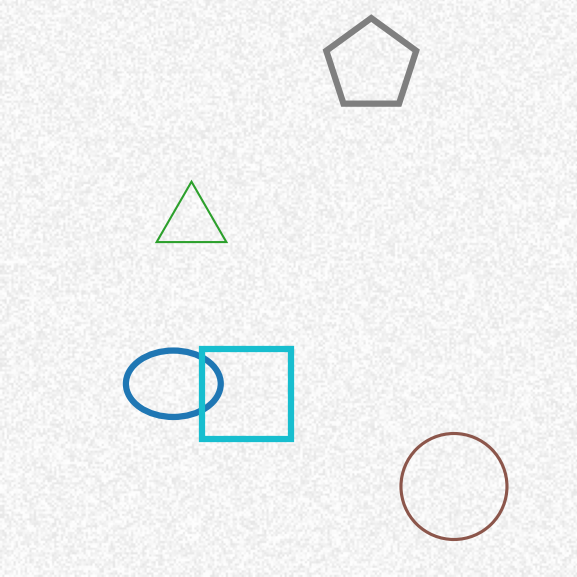[{"shape": "oval", "thickness": 3, "radius": 0.41, "center": [0.3, 0.335]}, {"shape": "triangle", "thickness": 1, "radius": 0.35, "center": [0.332, 0.615]}, {"shape": "circle", "thickness": 1.5, "radius": 0.46, "center": [0.786, 0.157]}, {"shape": "pentagon", "thickness": 3, "radius": 0.41, "center": [0.643, 0.886]}, {"shape": "square", "thickness": 3, "radius": 0.39, "center": [0.427, 0.317]}]